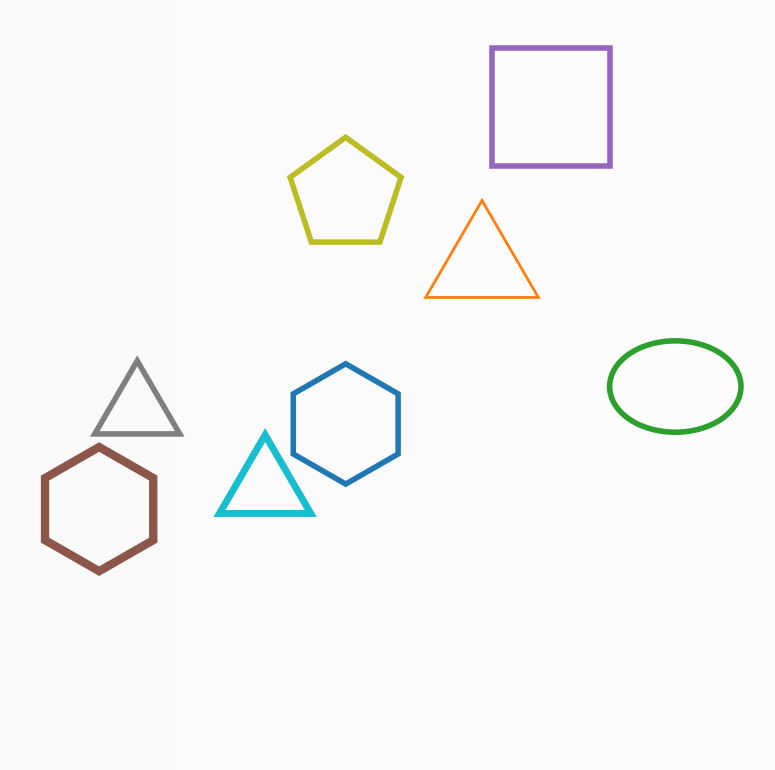[{"shape": "hexagon", "thickness": 2, "radius": 0.39, "center": [0.446, 0.449]}, {"shape": "triangle", "thickness": 1, "radius": 0.42, "center": [0.622, 0.656]}, {"shape": "oval", "thickness": 2, "radius": 0.42, "center": [0.871, 0.498]}, {"shape": "square", "thickness": 2, "radius": 0.38, "center": [0.711, 0.861]}, {"shape": "hexagon", "thickness": 3, "radius": 0.4, "center": [0.128, 0.339]}, {"shape": "triangle", "thickness": 2, "radius": 0.32, "center": [0.177, 0.468]}, {"shape": "pentagon", "thickness": 2, "radius": 0.38, "center": [0.446, 0.746]}, {"shape": "triangle", "thickness": 2.5, "radius": 0.34, "center": [0.342, 0.367]}]